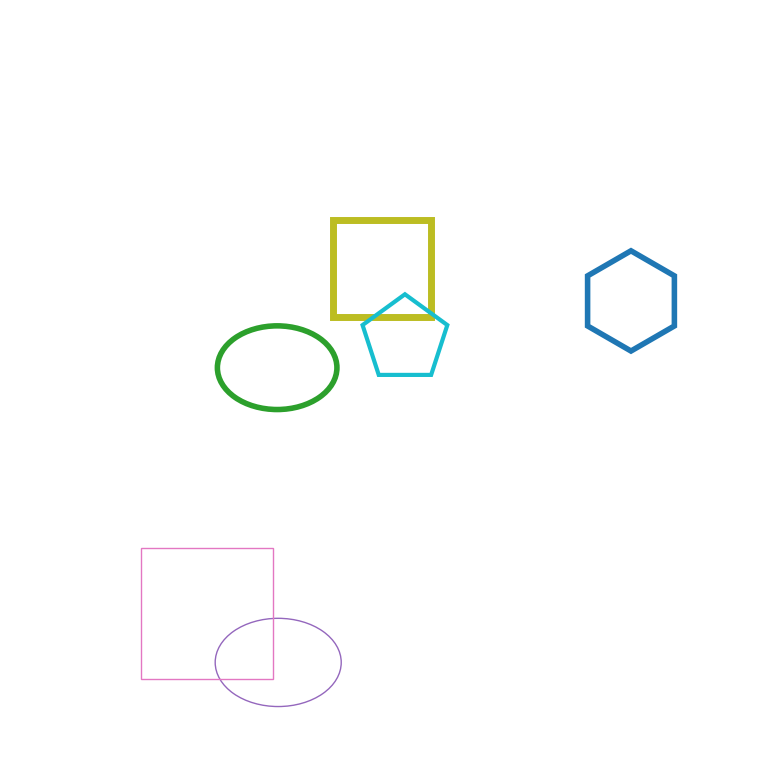[{"shape": "hexagon", "thickness": 2, "radius": 0.33, "center": [0.819, 0.609]}, {"shape": "oval", "thickness": 2, "radius": 0.39, "center": [0.36, 0.522]}, {"shape": "oval", "thickness": 0.5, "radius": 0.41, "center": [0.361, 0.14]}, {"shape": "square", "thickness": 0.5, "radius": 0.43, "center": [0.269, 0.203]}, {"shape": "square", "thickness": 2.5, "radius": 0.32, "center": [0.496, 0.651]}, {"shape": "pentagon", "thickness": 1.5, "radius": 0.29, "center": [0.526, 0.56]}]